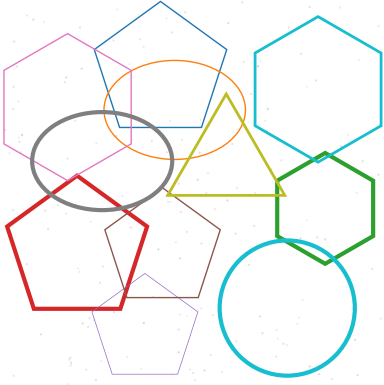[{"shape": "pentagon", "thickness": 1, "radius": 0.9, "center": [0.417, 0.815]}, {"shape": "oval", "thickness": 1, "radius": 0.92, "center": [0.454, 0.714]}, {"shape": "hexagon", "thickness": 3, "radius": 0.72, "center": [0.845, 0.459]}, {"shape": "pentagon", "thickness": 3, "radius": 0.96, "center": [0.2, 0.353]}, {"shape": "pentagon", "thickness": 0.5, "radius": 0.72, "center": [0.376, 0.145]}, {"shape": "pentagon", "thickness": 1, "radius": 0.79, "center": [0.422, 0.355]}, {"shape": "hexagon", "thickness": 1, "radius": 0.95, "center": [0.176, 0.722]}, {"shape": "oval", "thickness": 3, "radius": 0.91, "center": [0.265, 0.582]}, {"shape": "triangle", "thickness": 2, "radius": 0.88, "center": [0.588, 0.58]}, {"shape": "circle", "thickness": 3, "radius": 0.88, "center": [0.746, 0.2]}, {"shape": "hexagon", "thickness": 2, "radius": 0.94, "center": [0.826, 0.768]}]